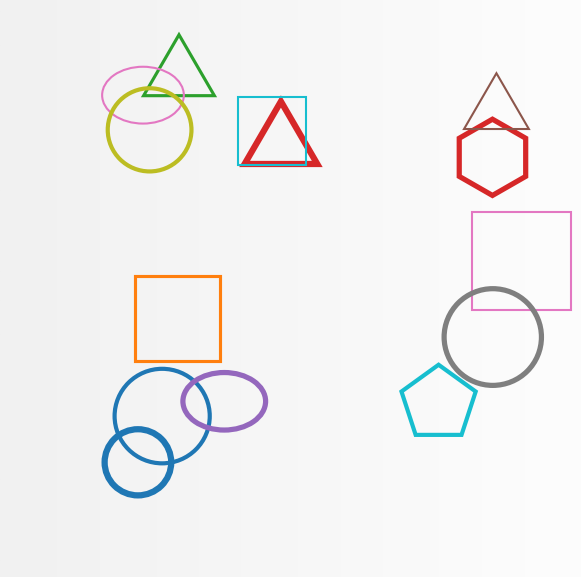[{"shape": "circle", "thickness": 3, "radius": 0.29, "center": [0.237, 0.199]}, {"shape": "circle", "thickness": 2, "radius": 0.41, "center": [0.279, 0.279]}, {"shape": "square", "thickness": 1.5, "radius": 0.37, "center": [0.305, 0.448]}, {"shape": "triangle", "thickness": 1.5, "radius": 0.35, "center": [0.308, 0.869]}, {"shape": "triangle", "thickness": 3, "radius": 0.36, "center": [0.483, 0.751]}, {"shape": "hexagon", "thickness": 2.5, "radius": 0.33, "center": [0.847, 0.727]}, {"shape": "oval", "thickness": 2.5, "radius": 0.36, "center": [0.386, 0.304]}, {"shape": "triangle", "thickness": 1, "radius": 0.32, "center": [0.854, 0.808]}, {"shape": "oval", "thickness": 1, "radius": 0.35, "center": [0.246, 0.834]}, {"shape": "square", "thickness": 1, "radius": 0.43, "center": [0.897, 0.547]}, {"shape": "circle", "thickness": 2.5, "radius": 0.42, "center": [0.848, 0.416]}, {"shape": "circle", "thickness": 2, "radius": 0.36, "center": [0.257, 0.774]}, {"shape": "pentagon", "thickness": 2, "radius": 0.34, "center": [0.755, 0.3]}, {"shape": "square", "thickness": 1, "radius": 0.29, "center": [0.468, 0.773]}]